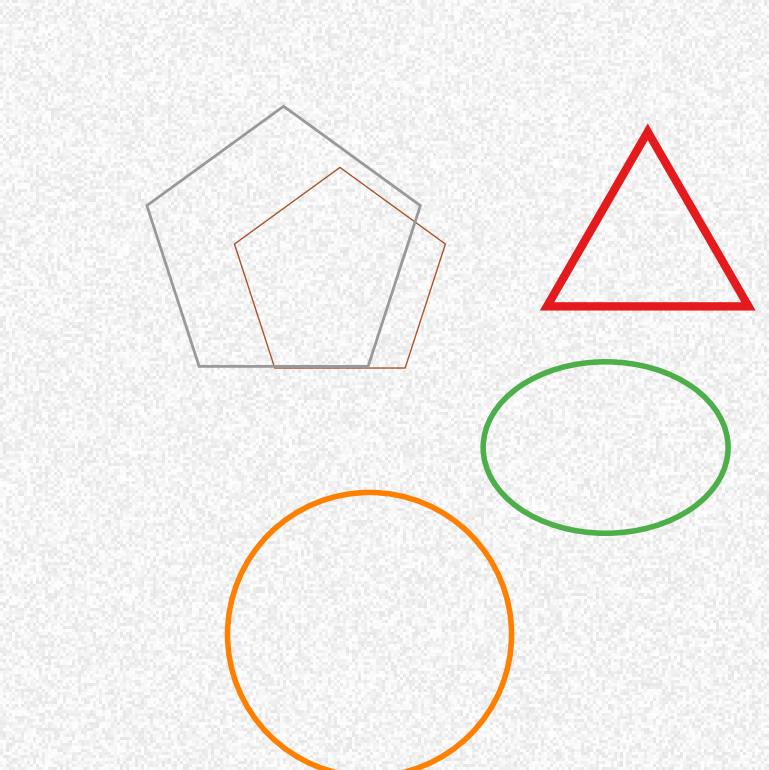[{"shape": "triangle", "thickness": 3, "radius": 0.76, "center": [0.841, 0.678]}, {"shape": "oval", "thickness": 2, "radius": 0.8, "center": [0.787, 0.419]}, {"shape": "circle", "thickness": 2, "radius": 0.92, "center": [0.48, 0.176]}, {"shape": "pentagon", "thickness": 0.5, "radius": 0.72, "center": [0.441, 0.639]}, {"shape": "pentagon", "thickness": 1, "radius": 0.93, "center": [0.368, 0.675]}]